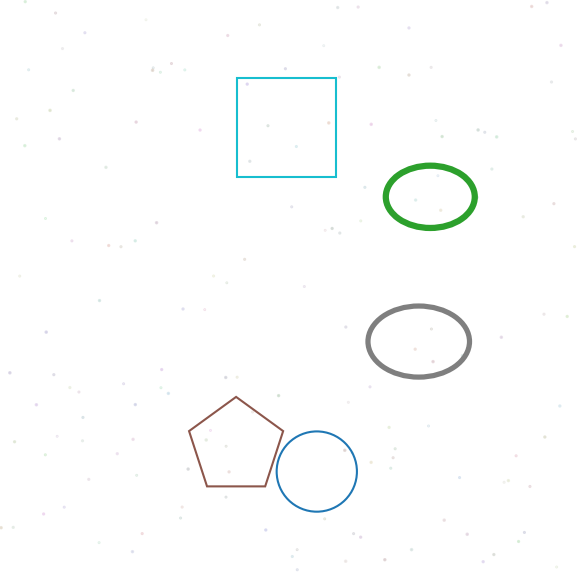[{"shape": "circle", "thickness": 1, "radius": 0.35, "center": [0.549, 0.183]}, {"shape": "oval", "thickness": 3, "radius": 0.39, "center": [0.745, 0.658]}, {"shape": "pentagon", "thickness": 1, "radius": 0.43, "center": [0.409, 0.226]}, {"shape": "oval", "thickness": 2.5, "radius": 0.44, "center": [0.725, 0.408]}, {"shape": "square", "thickness": 1, "radius": 0.43, "center": [0.496, 0.779]}]